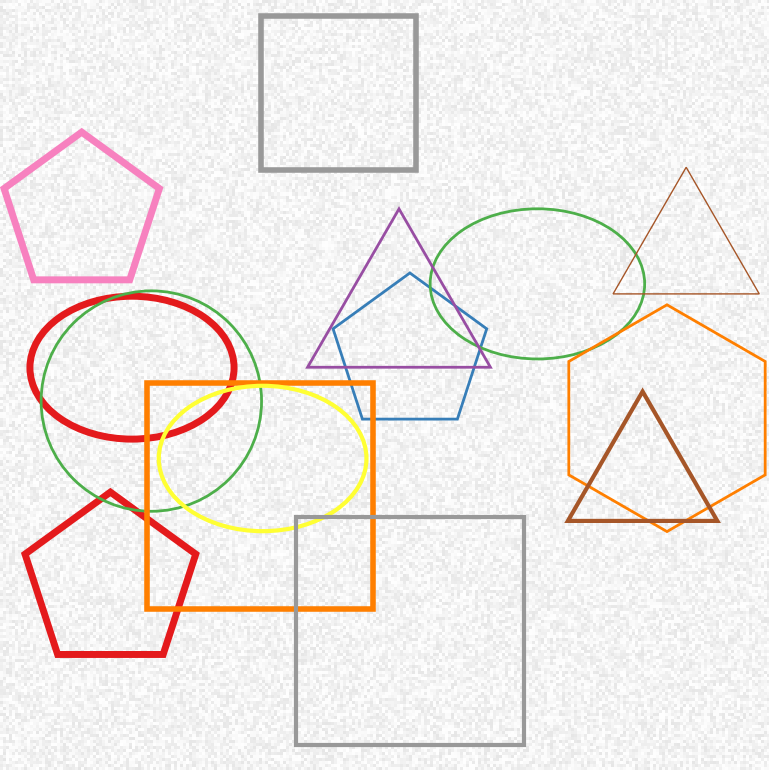[{"shape": "pentagon", "thickness": 2.5, "radius": 0.58, "center": [0.143, 0.244]}, {"shape": "oval", "thickness": 2.5, "radius": 0.66, "center": [0.171, 0.522]}, {"shape": "pentagon", "thickness": 1, "radius": 0.52, "center": [0.532, 0.541]}, {"shape": "circle", "thickness": 1, "radius": 0.72, "center": [0.197, 0.479]}, {"shape": "oval", "thickness": 1, "radius": 0.7, "center": [0.698, 0.631]}, {"shape": "triangle", "thickness": 1, "radius": 0.69, "center": [0.518, 0.592]}, {"shape": "hexagon", "thickness": 1, "radius": 0.74, "center": [0.866, 0.457]}, {"shape": "square", "thickness": 2, "radius": 0.73, "center": [0.337, 0.356]}, {"shape": "oval", "thickness": 1.5, "radius": 0.67, "center": [0.341, 0.405]}, {"shape": "triangle", "thickness": 0.5, "radius": 0.55, "center": [0.891, 0.673]}, {"shape": "triangle", "thickness": 1.5, "radius": 0.56, "center": [0.835, 0.38]}, {"shape": "pentagon", "thickness": 2.5, "radius": 0.53, "center": [0.106, 0.722]}, {"shape": "square", "thickness": 2, "radius": 0.5, "center": [0.44, 0.88]}, {"shape": "square", "thickness": 1.5, "radius": 0.74, "center": [0.533, 0.18]}]